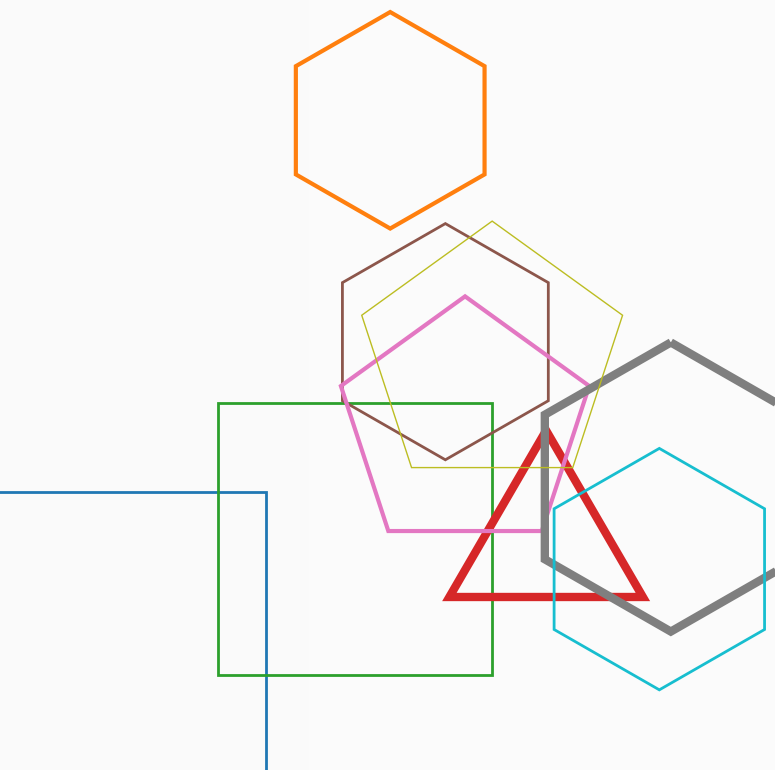[{"shape": "square", "thickness": 1, "radius": 0.91, "center": [0.161, 0.18]}, {"shape": "hexagon", "thickness": 1.5, "radius": 0.7, "center": [0.503, 0.844]}, {"shape": "square", "thickness": 1, "radius": 0.89, "center": [0.458, 0.3]}, {"shape": "triangle", "thickness": 3, "radius": 0.72, "center": [0.705, 0.297]}, {"shape": "hexagon", "thickness": 1, "radius": 0.77, "center": [0.575, 0.556]}, {"shape": "pentagon", "thickness": 1.5, "radius": 0.84, "center": [0.6, 0.447]}, {"shape": "hexagon", "thickness": 3, "radius": 0.94, "center": [0.866, 0.368]}, {"shape": "pentagon", "thickness": 0.5, "radius": 0.88, "center": [0.635, 0.536]}, {"shape": "hexagon", "thickness": 1, "radius": 0.78, "center": [0.851, 0.261]}]